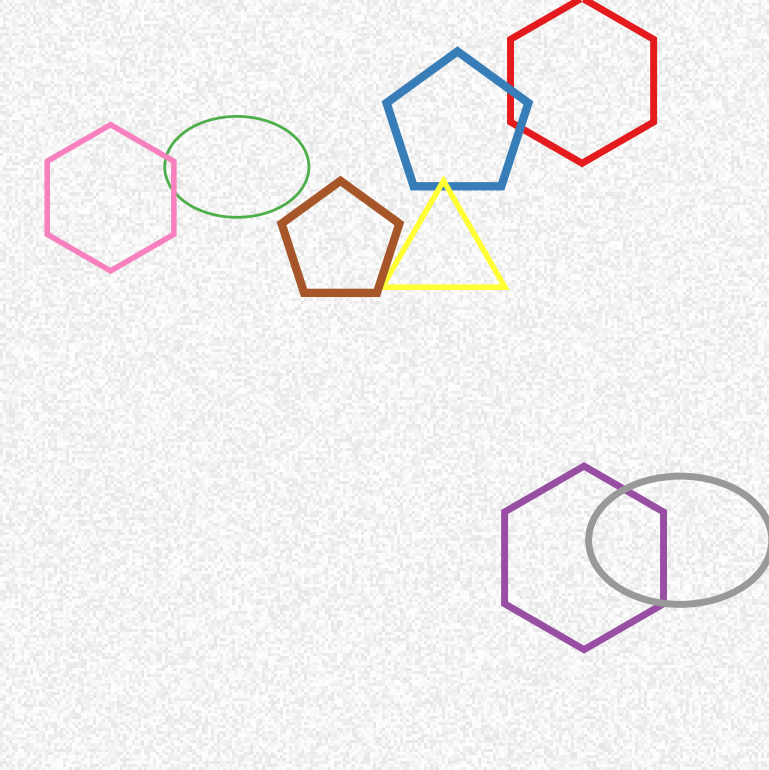[{"shape": "hexagon", "thickness": 2.5, "radius": 0.54, "center": [0.756, 0.895]}, {"shape": "pentagon", "thickness": 3, "radius": 0.48, "center": [0.594, 0.836]}, {"shape": "oval", "thickness": 1, "radius": 0.47, "center": [0.308, 0.783]}, {"shape": "hexagon", "thickness": 2.5, "radius": 0.6, "center": [0.759, 0.275]}, {"shape": "triangle", "thickness": 2, "radius": 0.46, "center": [0.576, 0.673]}, {"shape": "pentagon", "thickness": 3, "radius": 0.4, "center": [0.442, 0.685]}, {"shape": "hexagon", "thickness": 2, "radius": 0.47, "center": [0.144, 0.743]}, {"shape": "oval", "thickness": 2.5, "radius": 0.59, "center": [0.883, 0.298]}]